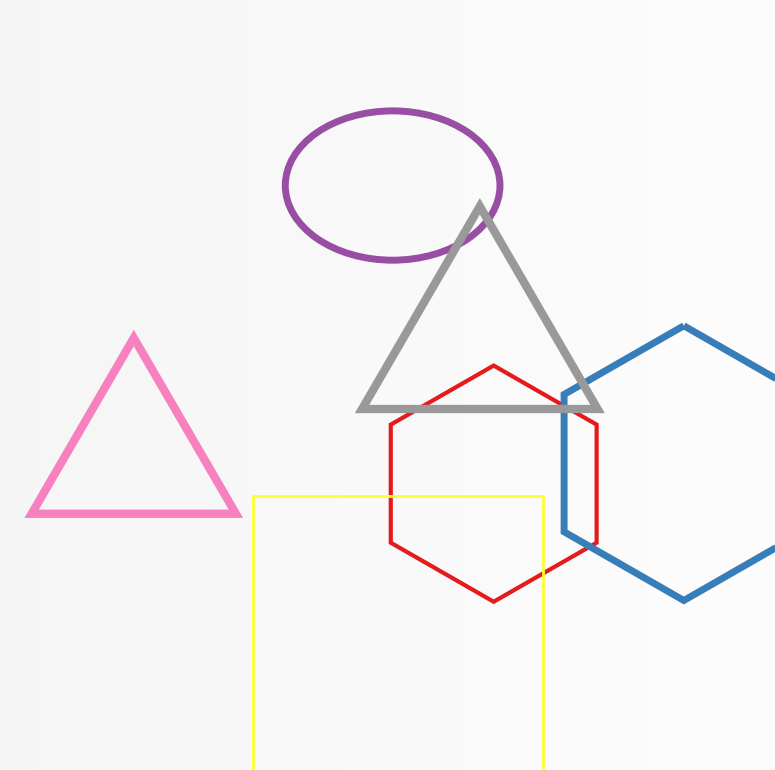[{"shape": "hexagon", "thickness": 1.5, "radius": 0.77, "center": [0.637, 0.372]}, {"shape": "hexagon", "thickness": 2.5, "radius": 0.89, "center": [0.882, 0.399]}, {"shape": "oval", "thickness": 2.5, "radius": 0.69, "center": [0.507, 0.759]}, {"shape": "square", "thickness": 1, "radius": 0.94, "center": [0.513, 0.168]}, {"shape": "triangle", "thickness": 3, "radius": 0.76, "center": [0.173, 0.409]}, {"shape": "triangle", "thickness": 3, "radius": 0.88, "center": [0.619, 0.557]}]